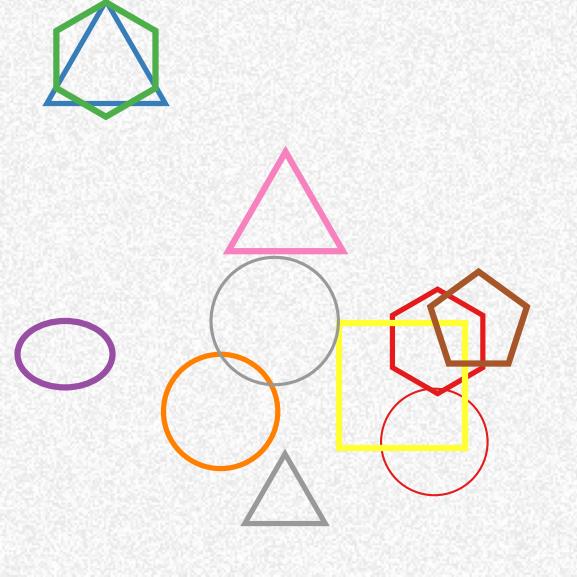[{"shape": "hexagon", "thickness": 2.5, "radius": 0.45, "center": [0.758, 0.408]}, {"shape": "circle", "thickness": 1, "radius": 0.46, "center": [0.752, 0.234]}, {"shape": "triangle", "thickness": 2.5, "radius": 0.59, "center": [0.184, 0.879]}, {"shape": "hexagon", "thickness": 3, "radius": 0.5, "center": [0.183, 0.896]}, {"shape": "oval", "thickness": 3, "radius": 0.41, "center": [0.113, 0.386]}, {"shape": "circle", "thickness": 2.5, "radius": 0.49, "center": [0.382, 0.287]}, {"shape": "square", "thickness": 3, "radius": 0.54, "center": [0.696, 0.331]}, {"shape": "pentagon", "thickness": 3, "radius": 0.44, "center": [0.829, 0.441]}, {"shape": "triangle", "thickness": 3, "radius": 0.57, "center": [0.495, 0.622]}, {"shape": "circle", "thickness": 1.5, "radius": 0.55, "center": [0.476, 0.443]}, {"shape": "triangle", "thickness": 2.5, "radius": 0.4, "center": [0.494, 0.133]}]